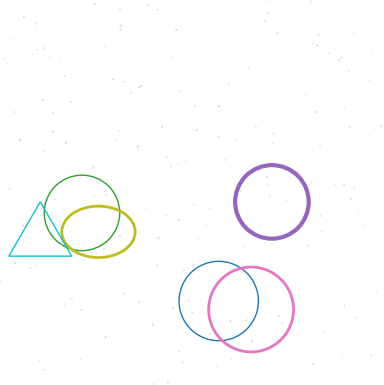[{"shape": "circle", "thickness": 1, "radius": 0.52, "center": [0.568, 0.218]}, {"shape": "circle", "thickness": 1, "radius": 0.49, "center": [0.213, 0.447]}, {"shape": "circle", "thickness": 3, "radius": 0.48, "center": [0.706, 0.476]}, {"shape": "circle", "thickness": 2, "radius": 0.55, "center": [0.652, 0.196]}, {"shape": "oval", "thickness": 2, "radius": 0.48, "center": [0.256, 0.398]}, {"shape": "triangle", "thickness": 1, "radius": 0.47, "center": [0.105, 0.382]}]